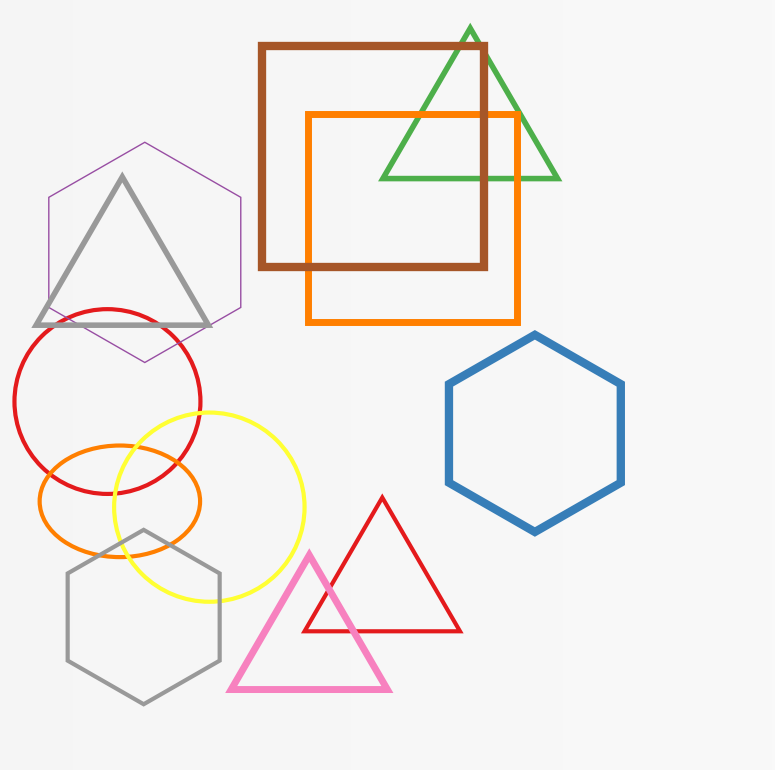[{"shape": "circle", "thickness": 1.5, "radius": 0.6, "center": [0.139, 0.479]}, {"shape": "triangle", "thickness": 1.5, "radius": 0.58, "center": [0.493, 0.238]}, {"shape": "hexagon", "thickness": 3, "radius": 0.64, "center": [0.69, 0.437]}, {"shape": "triangle", "thickness": 2, "radius": 0.65, "center": [0.607, 0.833]}, {"shape": "hexagon", "thickness": 0.5, "radius": 0.72, "center": [0.187, 0.672]}, {"shape": "square", "thickness": 2.5, "radius": 0.67, "center": [0.532, 0.717]}, {"shape": "oval", "thickness": 1.5, "radius": 0.52, "center": [0.155, 0.349]}, {"shape": "circle", "thickness": 1.5, "radius": 0.61, "center": [0.27, 0.341]}, {"shape": "square", "thickness": 3, "radius": 0.72, "center": [0.482, 0.796]}, {"shape": "triangle", "thickness": 2.5, "radius": 0.58, "center": [0.399, 0.163]}, {"shape": "triangle", "thickness": 2, "radius": 0.64, "center": [0.158, 0.642]}, {"shape": "hexagon", "thickness": 1.5, "radius": 0.57, "center": [0.185, 0.199]}]